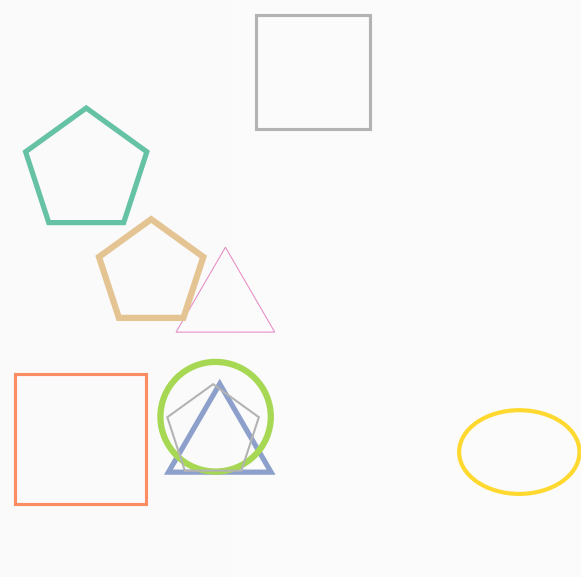[{"shape": "pentagon", "thickness": 2.5, "radius": 0.55, "center": [0.148, 0.702]}, {"shape": "square", "thickness": 1.5, "radius": 0.57, "center": [0.139, 0.239]}, {"shape": "triangle", "thickness": 2.5, "radius": 0.51, "center": [0.378, 0.233]}, {"shape": "triangle", "thickness": 0.5, "radius": 0.49, "center": [0.388, 0.473]}, {"shape": "circle", "thickness": 3, "radius": 0.47, "center": [0.371, 0.278]}, {"shape": "oval", "thickness": 2, "radius": 0.52, "center": [0.893, 0.216]}, {"shape": "pentagon", "thickness": 3, "radius": 0.47, "center": [0.26, 0.525]}, {"shape": "pentagon", "thickness": 1, "radius": 0.41, "center": [0.367, 0.251]}, {"shape": "square", "thickness": 1.5, "radius": 0.49, "center": [0.538, 0.874]}]